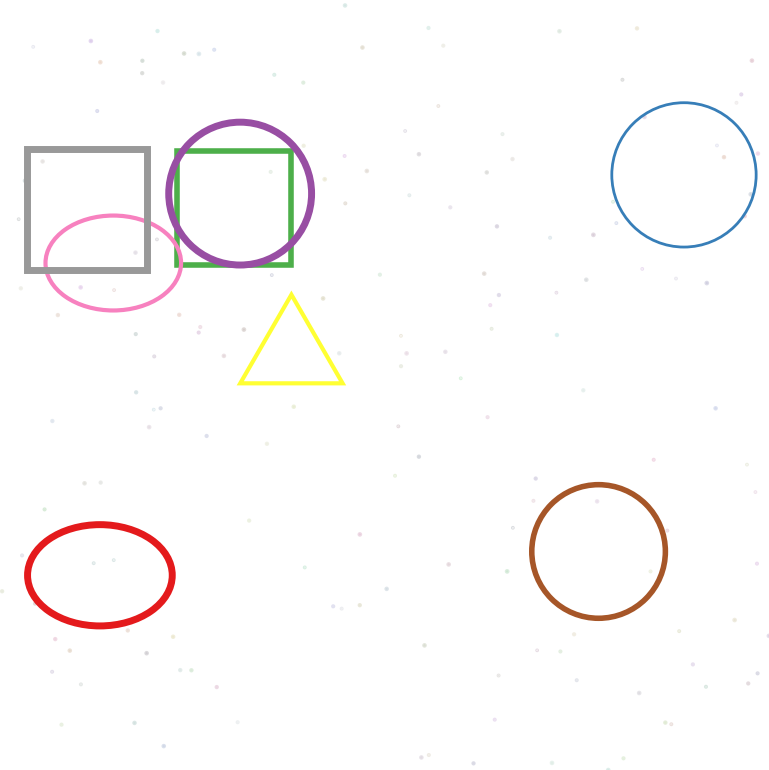[{"shape": "oval", "thickness": 2.5, "radius": 0.47, "center": [0.13, 0.253]}, {"shape": "circle", "thickness": 1, "radius": 0.47, "center": [0.888, 0.773]}, {"shape": "square", "thickness": 2, "radius": 0.37, "center": [0.304, 0.73]}, {"shape": "circle", "thickness": 2.5, "radius": 0.46, "center": [0.312, 0.749]}, {"shape": "triangle", "thickness": 1.5, "radius": 0.38, "center": [0.378, 0.541]}, {"shape": "circle", "thickness": 2, "radius": 0.43, "center": [0.777, 0.284]}, {"shape": "oval", "thickness": 1.5, "radius": 0.44, "center": [0.147, 0.658]}, {"shape": "square", "thickness": 2.5, "radius": 0.39, "center": [0.113, 0.728]}]